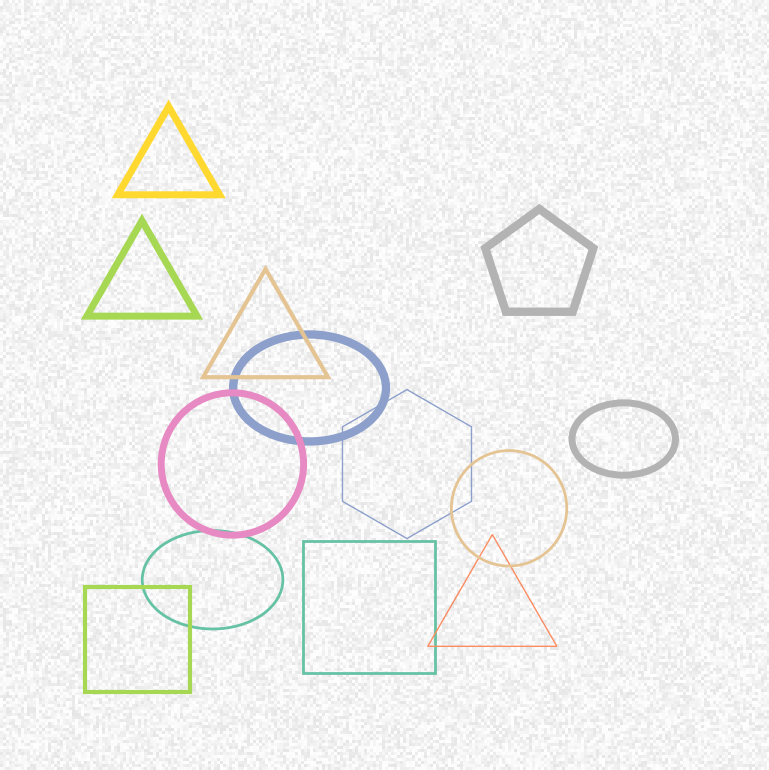[{"shape": "oval", "thickness": 1, "radius": 0.46, "center": [0.276, 0.247]}, {"shape": "square", "thickness": 1, "radius": 0.43, "center": [0.479, 0.211]}, {"shape": "triangle", "thickness": 0.5, "radius": 0.48, "center": [0.639, 0.209]}, {"shape": "oval", "thickness": 3, "radius": 0.5, "center": [0.402, 0.496]}, {"shape": "hexagon", "thickness": 0.5, "radius": 0.48, "center": [0.529, 0.397]}, {"shape": "circle", "thickness": 2.5, "radius": 0.46, "center": [0.302, 0.397]}, {"shape": "square", "thickness": 1.5, "radius": 0.34, "center": [0.179, 0.169]}, {"shape": "triangle", "thickness": 2.5, "radius": 0.41, "center": [0.184, 0.631]}, {"shape": "triangle", "thickness": 2.5, "radius": 0.38, "center": [0.219, 0.785]}, {"shape": "circle", "thickness": 1, "radius": 0.37, "center": [0.661, 0.34]}, {"shape": "triangle", "thickness": 1.5, "radius": 0.47, "center": [0.345, 0.557]}, {"shape": "pentagon", "thickness": 3, "radius": 0.37, "center": [0.7, 0.655]}, {"shape": "oval", "thickness": 2.5, "radius": 0.34, "center": [0.81, 0.43]}]